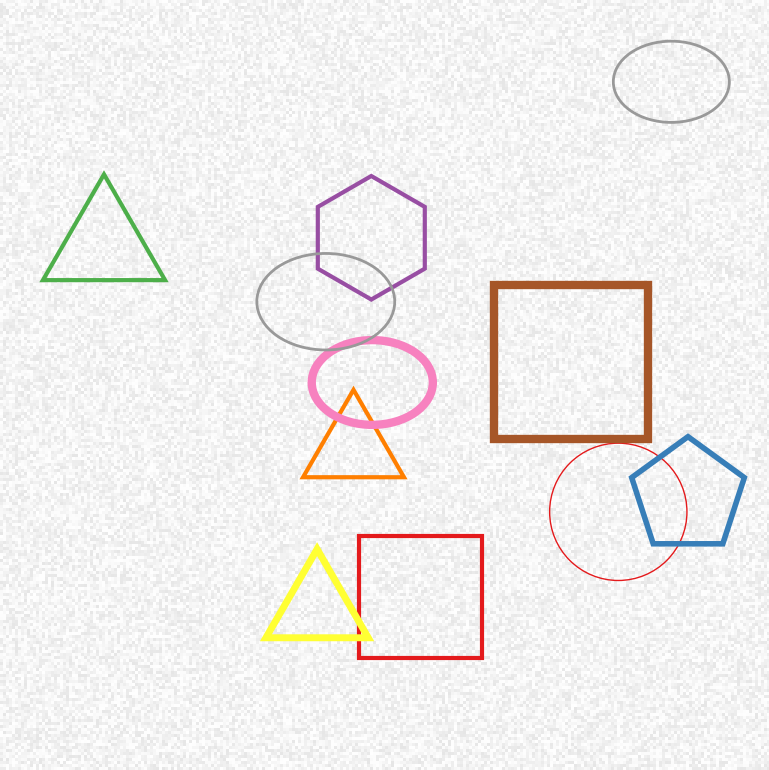[{"shape": "circle", "thickness": 0.5, "radius": 0.45, "center": [0.803, 0.335]}, {"shape": "square", "thickness": 1.5, "radius": 0.4, "center": [0.546, 0.225]}, {"shape": "pentagon", "thickness": 2, "radius": 0.38, "center": [0.894, 0.356]}, {"shape": "triangle", "thickness": 1.5, "radius": 0.46, "center": [0.135, 0.682]}, {"shape": "hexagon", "thickness": 1.5, "radius": 0.4, "center": [0.482, 0.691]}, {"shape": "triangle", "thickness": 1.5, "radius": 0.38, "center": [0.459, 0.418]}, {"shape": "triangle", "thickness": 2.5, "radius": 0.38, "center": [0.412, 0.21]}, {"shape": "square", "thickness": 3, "radius": 0.5, "center": [0.741, 0.53]}, {"shape": "oval", "thickness": 3, "radius": 0.39, "center": [0.483, 0.503]}, {"shape": "oval", "thickness": 1, "radius": 0.38, "center": [0.872, 0.894]}, {"shape": "oval", "thickness": 1, "radius": 0.45, "center": [0.423, 0.608]}]